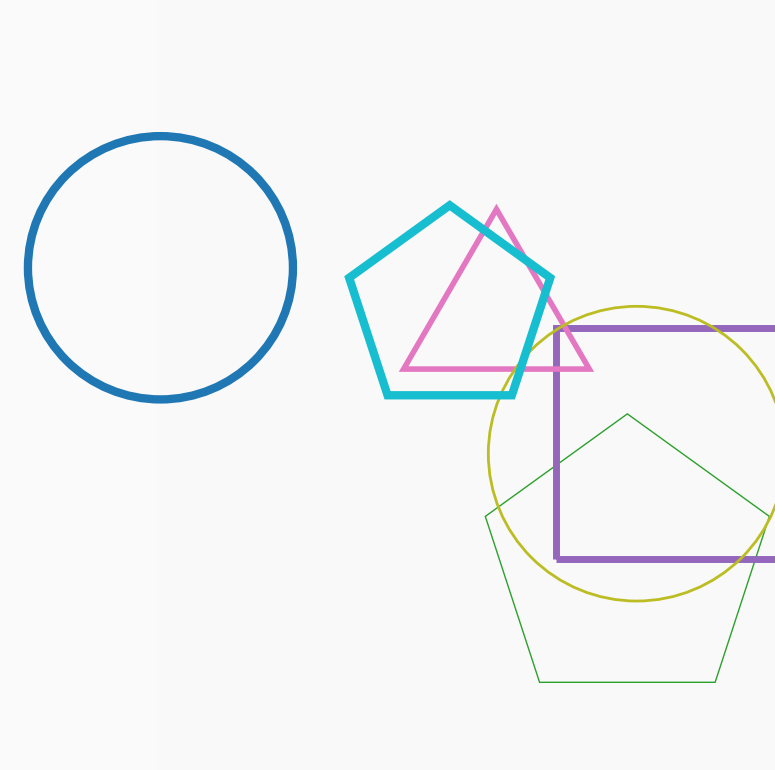[{"shape": "circle", "thickness": 3, "radius": 0.85, "center": [0.207, 0.652]}, {"shape": "pentagon", "thickness": 0.5, "radius": 0.96, "center": [0.809, 0.27]}, {"shape": "square", "thickness": 2.5, "radius": 0.75, "center": [0.867, 0.424]}, {"shape": "triangle", "thickness": 2, "radius": 0.69, "center": [0.641, 0.59]}, {"shape": "circle", "thickness": 1, "radius": 0.96, "center": [0.821, 0.411]}, {"shape": "pentagon", "thickness": 3, "radius": 0.68, "center": [0.58, 0.597]}]